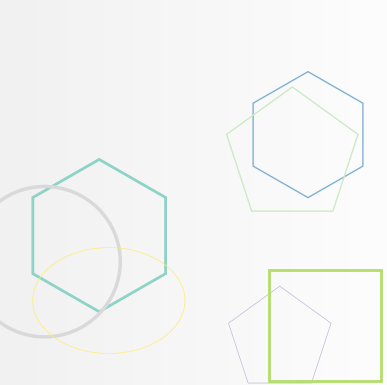[{"shape": "hexagon", "thickness": 2, "radius": 0.99, "center": [0.256, 0.388]}, {"shape": "pentagon", "thickness": 0.5, "radius": 0.7, "center": [0.722, 0.118]}, {"shape": "hexagon", "thickness": 1, "radius": 0.82, "center": [0.795, 0.65]}, {"shape": "square", "thickness": 2, "radius": 0.72, "center": [0.838, 0.155]}, {"shape": "circle", "thickness": 2.5, "radius": 0.98, "center": [0.115, 0.32]}, {"shape": "pentagon", "thickness": 1, "radius": 0.89, "center": [0.754, 0.596]}, {"shape": "oval", "thickness": 0.5, "radius": 0.98, "center": [0.281, 0.219]}]